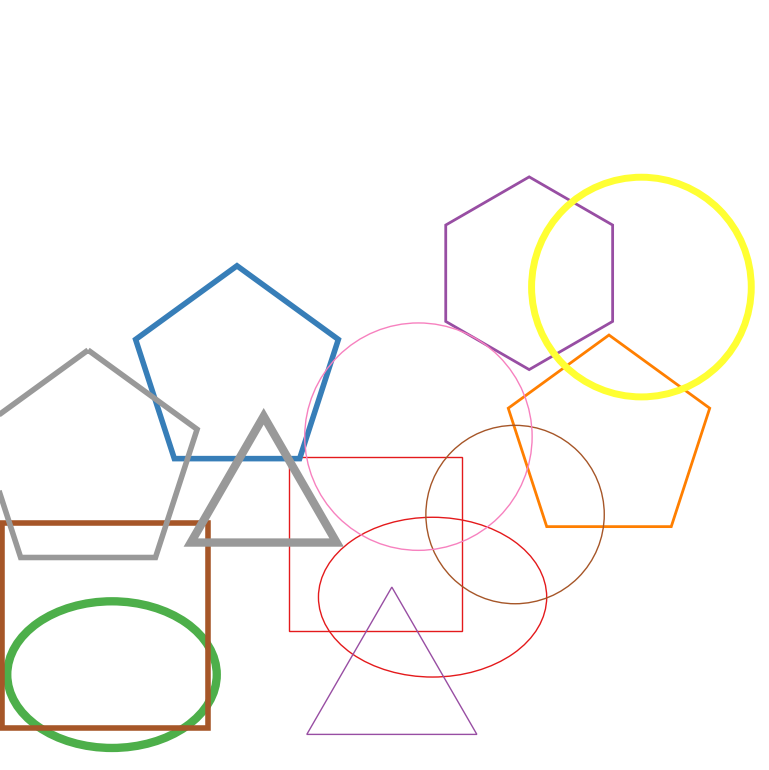[{"shape": "oval", "thickness": 0.5, "radius": 0.74, "center": [0.562, 0.224]}, {"shape": "square", "thickness": 0.5, "radius": 0.56, "center": [0.487, 0.294]}, {"shape": "pentagon", "thickness": 2, "radius": 0.69, "center": [0.308, 0.516]}, {"shape": "oval", "thickness": 3, "radius": 0.68, "center": [0.145, 0.124]}, {"shape": "hexagon", "thickness": 1, "radius": 0.63, "center": [0.687, 0.645]}, {"shape": "triangle", "thickness": 0.5, "radius": 0.64, "center": [0.509, 0.11]}, {"shape": "pentagon", "thickness": 1, "radius": 0.69, "center": [0.791, 0.427]}, {"shape": "circle", "thickness": 2.5, "radius": 0.71, "center": [0.833, 0.627]}, {"shape": "square", "thickness": 2, "radius": 0.67, "center": [0.136, 0.188]}, {"shape": "circle", "thickness": 0.5, "radius": 0.58, "center": [0.669, 0.332]}, {"shape": "circle", "thickness": 0.5, "radius": 0.74, "center": [0.543, 0.433]}, {"shape": "pentagon", "thickness": 2, "radius": 0.74, "center": [0.114, 0.396]}, {"shape": "triangle", "thickness": 3, "radius": 0.55, "center": [0.342, 0.35]}]